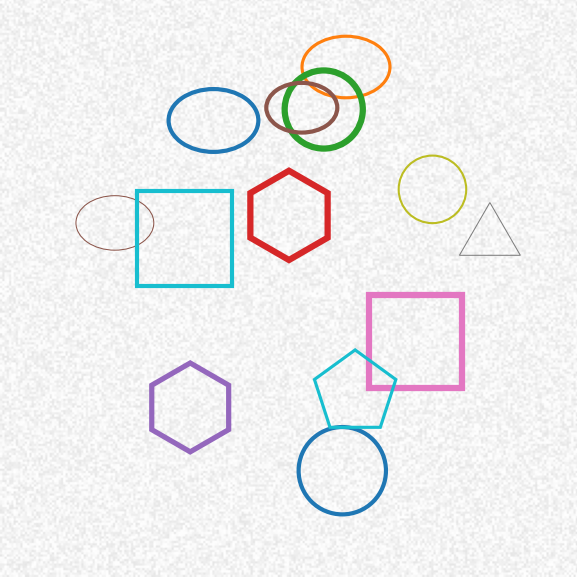[{"shape": "circle", "thickness": 2, "radius": 0.38, "center": [0.593, 0.184]}, {"shape": "oval", "thickness": 2, "radius": 0.39, "center": [0.37, 0.791]}, {"shape": "oval", "thickness": 1.5, "radius": 0.38, "center": [0.599, 0.883]}, {"shape": "circle", "thickness": 3, "radius": 0.34, "center": [0.561, 0.81]}, {"shape": "hexagon", "thickness": 3, "radius": 0.39, "center": [0.5, 0.626]}, {"shape": "hexagon", "thickness": 2.5, "radius": 0.38, "center": [0.329, 0.294]}, {"shape": "oval", "thickness": 2, "radius": 0.31, "center": [0.523, 0.813]}, {"shape": "oval", "thickness": 0.5, "radius": 0.34, "center": [0.199, 0.613]}, {"shape": "square", "thickness": 3, "radius": 0.4, "center": [0.72, 0.408]}, {"shape": "triangle", "thickness": 0.5, "radius": 0.3, "center": [0.848, 0.588]}, {"shape": "circle", "thickness": 1, "radius": 0.29, "center": [0.749, 0.671]}, {"shape": "square", "thickness": 2, "radius": 0.41, "center": [0.32, 0.586]}, {"shape": "pentagon", "thickness": 1.5, "radius": 0.37, "center": [0.615, 0.319]}]